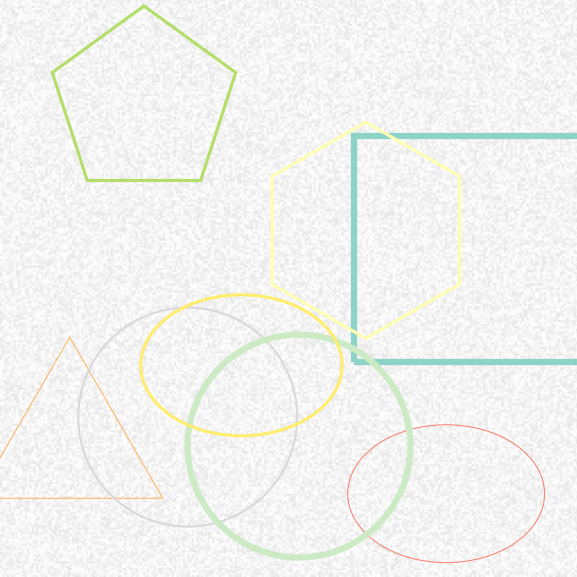[{"shape": "square", "thickness": 3, "radius": 0.98, "center": [0.809, 0.568]}, {"shape": "hexagon", "thickness": 1.5, "radius": 0.94, "center": [0.633, 0.6]}, {"shape": "oval", "thickness": 0.5, "radius": 0.85, "center": [0.773, 0.144]}, {"shape": "triangle", "thickness": 0.5, "radius": 0.93, "center": [0.121, 0.229]}, {"shape": "pentagon", "thickness": 1.5, "radius": 0.84, "center": [0.249, 0.822]}, {"shape": "circle", "thickness": 1, "radius": 0.95, "center": [0.325, 0.277]}, {"shape": "circle", "thickness": 3, "radius": 0.97, "center": [0.518, 0.227]}, {"shape": "oval", "thickness": 1.5, "radius": 0.87, "center": [0.418, 0.367]}]